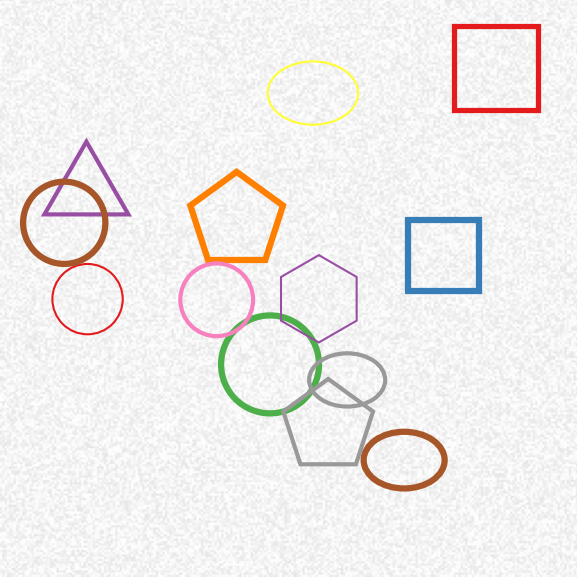[{"shape": "circle", "thickness": 1, "radius": 0.3, "center": [0.152, 0.481]}, {"shape": "square", "thickness": 2.5, "radius": 0.36, "center": [0.859, 0.881]}, {"shape": "square", "thickness": 3, "radius": 0.31, "center": [0.768, 0.557]}, {"shape": "circle", "thickness": 3, "radius": 0.42, "center": [0.468, 0.368]}, {"shape": "triangle", "thickness": 2, "radius": 0.42, "center": [0.15, 0.67]}, {"shape": "hexagon", "thickness": 1, "radius": 0.38, "center": [0.552, 0.482]}, {"shape": "pentagon", "thickness": 3, "radius": 0.42, "center": [0.41, 0.617]}, {"shape": "oval", "thickness": 1, "radius": 0.39, "center": [0.542, 0.838]}, {"shape": "oval", "thickness": 3, "radius": 0.35, "center": [0.7, 0.202]}, {"shape": "circle", "thickness": 3, "radius": 0.36, "center": [0.111, 0.613]}, {"shape": "circle", "thickness": 2, "radius": 0.32, "center": [0.375, 0.48]}, {"shape": "pentagon", "thickness": 2, "radius": 0.41, "center": [0.568, 0.261]}, {"shape": "oval", "thickness": 2, "radius": 0.33, "center": [0.601, 0.341]}]